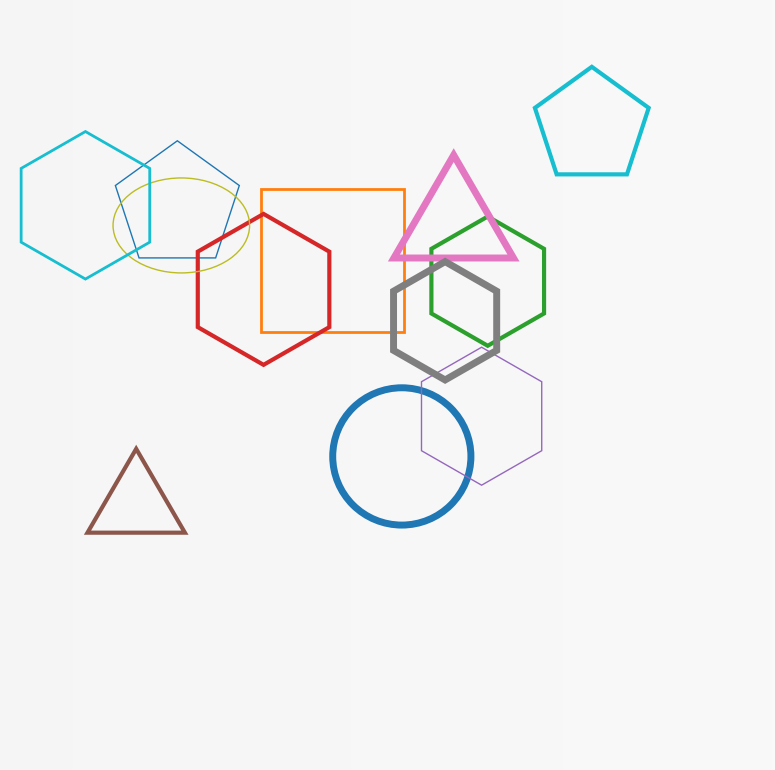[{"shape": "circle", "thickness": 2.5, "radius": 0.45, "center": [0.518, 0.407]}, {"shape": "pentagon", "thickness": 0.5, "radius": 0.42, "center": [0.229, 0.733]}, {"shape": "square", "thickness": 1, "radius": 0.46, "center": [0.429, 0.662]}, {"shape": "hexagon", "thickness": 1.5, "radius": 0.42, "center": [0.629, 0.635]}, {"shape": "hexagon", "thickness": 1.5, "radius": 0.49, "center": [0.34, 0.624]}, {"shape": "hexagon", "thickness": 0.5, "radius": 0.45, "center": [0.621, 0.459]}, {"shape": "triangle", "thickness": 1.5, "radius": 0.36, "center": [0.176, 0.344]}, {"shape": "triangle", "thickness": 2.5, "radius": 0.45, "center": [0.585, 0.709]}, {"shape": "hexagon", "thickness": 2.5, "radius": 0.38, "center": [0.574, 0.583]}, {"shape": "oval", "thickness": 0.5, "radius": 0.44, "center": [0.234, 0.707]}, {"shape": "pentagon", "thickness": 1.5, "radius": 0.39, "center": [0.764, 0.836]}, {"shape": "hexagon", "thickness": 1, "radius": 0.48, "center": [0.11, 0.733]}]